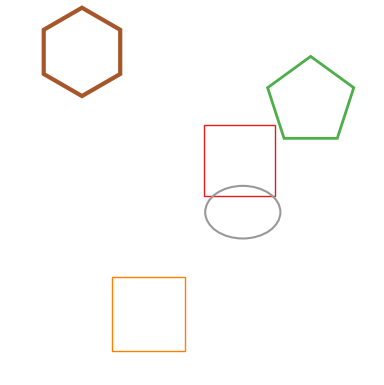[{"shape": "square", "thickness": 1, "radius": 0.46, "center": [0.621, 0.582]}, {"shape": "pentagon", "thickness": 2, "radius": 0.59, "center": [0.807, 0.736]}, {"shape": "square", "thickness": 1, "radius": 0.48, "center": [0.385, 0.184]}, {"shape": "hexagon", "thickness": 3, "radius": 0.57, "center": [0.213, 0.865]}, {"shape": "oval", "thickness": 1.5, "radius": 0.49, "center": [0.631, 0.449]}]